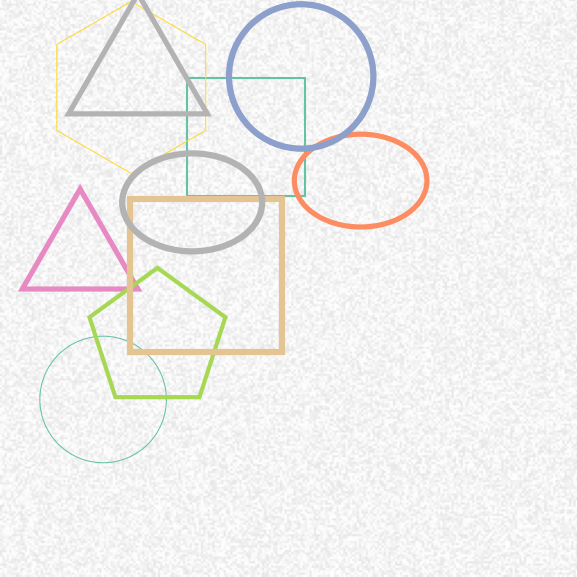[{"shape": "circle", "thickness": 0.5, "radius": 0.55, "center": [0.179, 0.307]}, {"shape": "square", "thickness": 1, "radius": 0.51, "center": [0.426, 0.762]}, {"shape": "oval", "thickness": 2.5, "radius": 0.57, "center": [0.624, 0.686]}, {"shape": "circle", "thickness": 3, "radius": 0.63, "center": [0.522, 0.867]}, {"shape": "triangle", "thickness": 2.5, "radius": 0.58, "center": [0.139, 0.556]}, {"shape": "pentagon", "thickness": 2, "radius": 0.62, "center": [0.273, 0.412]}, {"shape": "hexagon", "thickness": 0.5, "radius": 0.74, "center": [0.227, 0.848]}, {"shape": "square", "thickness": 3, "radius": 0.66, "center": [0.356, 0.522]}, {"shape": "triangle", "thickness": 2.5, "radius": 0.69, "center": [0.239, 0.871]}, {"shape": "oval", "thickness": 3, "radius": 0.61, "center": [0.333, 0.649]}]